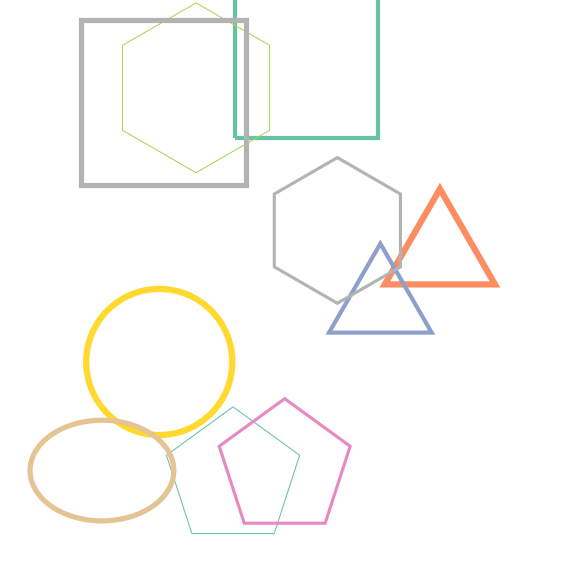[{"shape": "square", "thickness": 2, "radius": 0.62, "center": [0.531, 0.883]}, {"shape": "pentagon", "thickness": 0.5, "radius": 0.61, "center": [0.404, 0.173]}, {"shape": "triangle", "thickness": 3, "radius": 0.55, "center": [0.762, 0.562]}, {"shape": "triangle", "thickness": 2, "radius": 0.51, "center": [0.659, 0.475]}, {"shape": "pentagon", "thickness": 1.5, "radius": 0.6, "center": [0.493, 0.19]}, {"shape": "hexagon", "thickness": 0.5, "radius": 0.74, "center": [0.34, 0.847]}, {"shape": "circle", "thickness": 3, "radius": 0.63, "center": [0.276, 0.372]}, {"shape": "oval", "thickness": 2.5, "radius": 0.62, "center": [0.177, 0.184]}, {"shape": "square", "thickness": 2.5, "radius": 0.71, "center": [0.283, 0.821]}, {"shape": "hexagon", "thickness": 1.5, "radius": 0.63, "center": [0.584, 0.6]}]